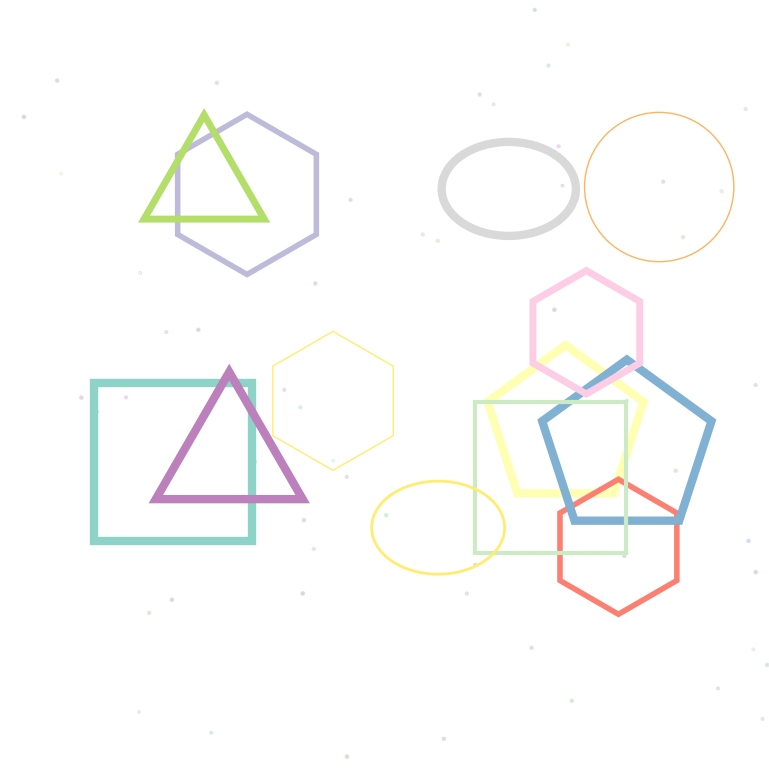[{"shape": "square", "thickness": 3, "radius": 0.51, "center": [0.224, 0.399]}, {"shape": "pentagon", "thickness": 3, "radius": 0.53, "center": [0.734, 0.445]}, {"shape": "hexagon", "thickness": 2, "radius": 0.52, "center": [0.321, 0.748]}, {"shape": "hexagon", "thickness": 2, "radius": 0.44, "center": [0.803, 0.29]}, {"shape": "pentagon", "thickness": 3, "radius": 0.58, "center": [0.814, 0.417]}, {"shape": "circle", "thickness": 0.5, "radius": 0.48, "center": [0.856, 0.757]}, {"shape": "triangle", "thickness": 2.5, "radius": 0.45, "center": [0.265, 0.761]}, {"shape": "hexagon", "thickness": 2.5, "radius": 0.4, "center": [0.761, 0.568]}, {"shape": "oval", "thickness": 3, "radius": 0.44, "center": [0.661, 0.755]}, {"shape": "triangle", "thickness": 3, "radius": 0.55, "center": [0.298, 0.407]}, {"shape": "square", "thickness": 1.5, "radius": 0.49, "center": [0.714, 0.38]}, {"shape": "oval", "thickness": 1, "radius": 0.43, "center": [0.569, 0.315]}, {"shape": "hexagon", "thickness": 0.5, "radius": 0.45, "center": [0.432, 0.479]}]